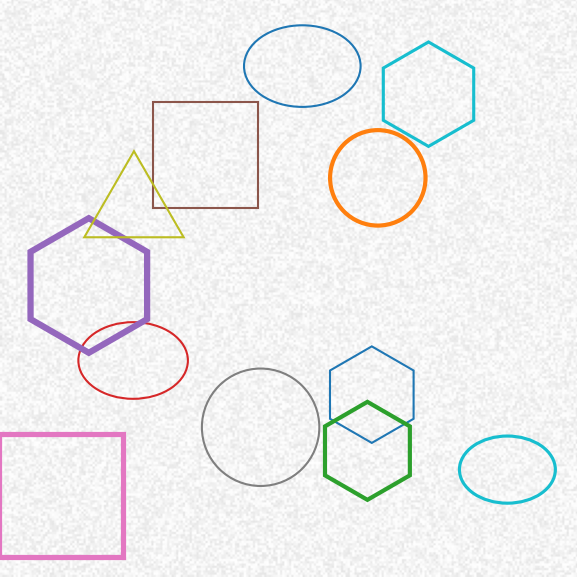[{"shape": "hexagon", "thickness": 1, "radius": 0.42, "center": [0.644, 0.316]}, {"shape": "oval", "thickness": 1, "radius": 0.5, "center": [0.523, 0.885]}, {"shape": "circle", "thickness": 2, "radius": 0.41, "center": [0.654, 0.691]}, {"shape": "hexagon", "thickness": 2, "radius": 0.42, "center": [0.636, 0.218]}, {"shape": "oval", "thickness": 1, "radius": 0.47, "center": [0.231, 0.375]}, {"shape": "hexagon", "thickness": 3, "radius": 0.58, "center": [0.154, 0.505]}, {"shape": "square", "thickness": 1, "radius": 0.46, "center": [0.355, 0.731]}, {"shape": "square", "thickness": 2.5, "radius": 0.53, "center": [0.106, 0.141]}, {"shape": "circle", "thickness": 1, "radius": 0.51, "center": [0.451, 0.259]}, {"shape": "triangle", "thickness": 1, "radius": 0.5, "center": [0.232, 0.638]}, {"shape": "oval", "thickness": 1.5, "radius": 0.42, "center": [0.879, 0.186]}, {"shape": "hexagon", "thickness": 1.5, "radius": 0.45, "center": [0.742, 0.836]}]